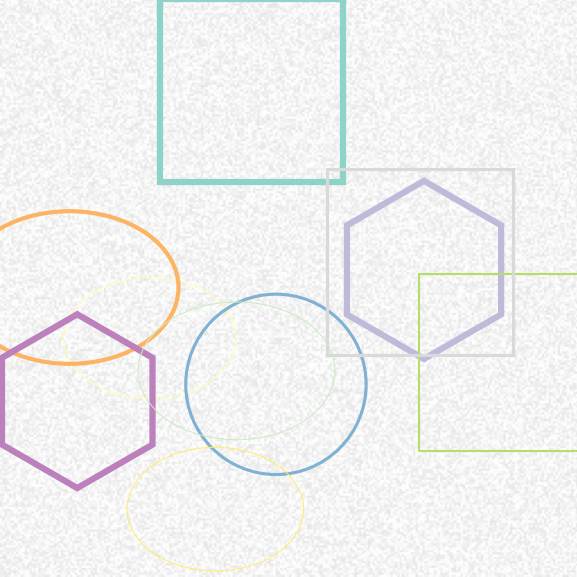[{"shape": "square", "thickness": 3, "radius": 0.79, "center": [0.435, 0.842]}, {"shape": "oval", "thickness": 0.5, "radius": 0.75, "center": [0.26, 0.414]}, {"shape": "hexagon", "thickness": 3, "radius": 0.77, "center": [0.734, 0.532]}, {"shape": "circle", "thickness": 1.5, "radius": 0.78, "center": [0.478, 0.334]}, {"shape": "oval", "thickness": 2, "radius": 0.94, "center": [0.12, 0.501]}, {"shape": "square", "thickness": 1, "radius": 0.77, "center": [0.879, 0.372]}, {"shape": "square", "thickness": 1.5, "radius": 0.81, "center": [0.727, 0.545]}, {"shape": "hexagon", "thickness": 3, "radius": 0.75, "center": [0.134, 0.304]}, {"shape": "oval", "thickness": 0.5, "radius": 0.85, "center": [0.41, 0.357]}, {"shape": "oval", "thickness": 0.5, "radius": 0.76, "center": [0.373, 0.118]}]